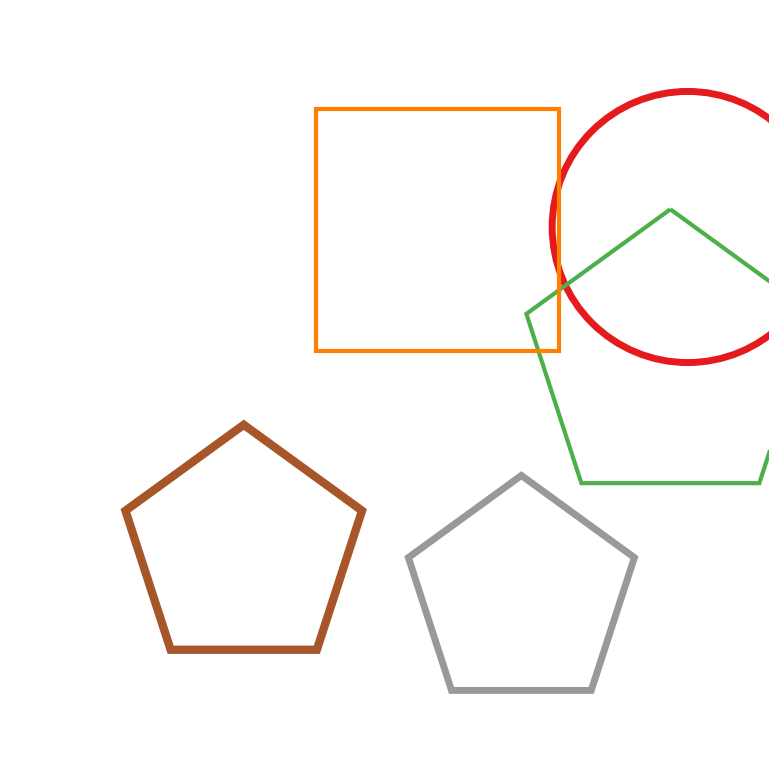[{"shape": "circle", "thickness": 2.5, "radius": 0.88, "center": [0.893, 0.705]}, {"shape": "pentagon", "thickness": 1.5, "radius": 0.98, "center": [0.871, 0.532]}, {"shape": "square", "thickness": 1.5, "radius": 0.79, "center": [0.568, 0.701]}, {"shape": "pentagon", "thickness": 3, "radius": 0.81, "center": [0.317, 0.287]}, {"shape": "pentagon", "thickness": 2.5, "radius": 0.77, "center": [0.677, 0.228]}]